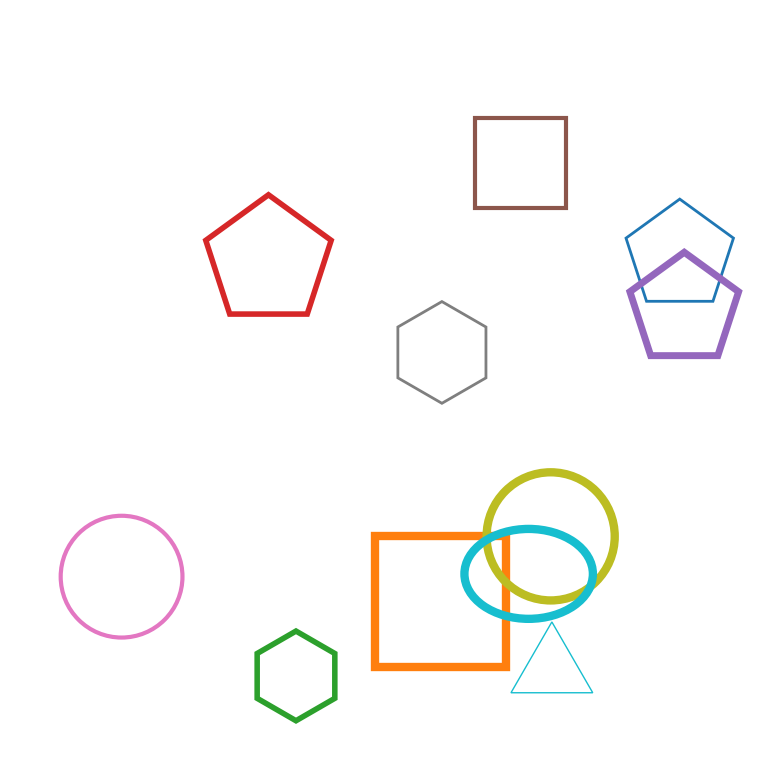[{"shape": "pentagon", "thickness": 1, "radius": 0.37, "center": [0.883, 0.668]}, {"shape": "square", "thickness": 3, "radius": 0.43, "center": [0.572, 0.219]}, {"shape": "hexagon", "thickness": 2, "radius": 0.29, "center": [0.384, 0.122]}, {"shape": "pentagon", "thickness": 2, "radius": 0.43, "center": [0.349, 0.661]}, {"shape": "pentagon", "thickness": 2.5, "radius": 0.37, "center": [0.889, 0.598]}, {"shape": "square", "thickness": 1.5, "radius": 0.29, "center": [0.676, 0.788]}, {"shape": "circle", "thickness": 1.5, "radius": 0.4, "center": [0.158, 0.251]}, {"shape": "hexagon", "thickness": 1, "radius": 0.33, "center": [0.574, 0.542]}, {"shape": "circle", "thickness": 3, "radius": 0.42, "center": [0.715, 0.303]}, {"shape": "oval", "thickness": 3, "radius": 0.42, "center": [0.687, 0.255]}, {"shape": "triangle", "thickness": 0.5, "radius": 0.31, "center": [0.717, 0.131]}]